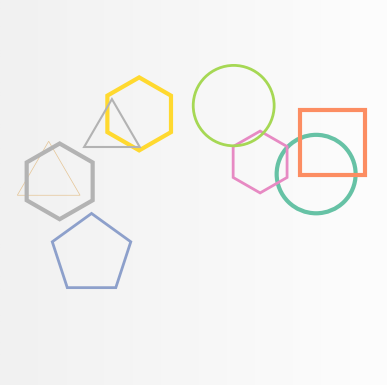[{"shape": "circle", "thickness": 3, "radius": 0.51, "center": [0.816, 0.548]}, {"shape": "square", "thickness": 3, "radius": 0.42, "center": [0.857, 0.63]}, {"shape": "pentagon", "thickness": 2, "radius": 0.53, "center": [0.236, 0.339]}, {"shape": "hexagon", "thickness": 2, "radius": 0.4, "center": [0.671, 0.579]}, {"shape": "circle", "thickness": 2, "radius": 0.52, "center": [0.603, 0.726]}, {"shape": "hexagon", "thickness": 3, "radius": 0.47, "center": [0.359, 0.704]}, {"shape": "triangle", "thickness": 0.5, "radius": 0.47, "center": [0.126, 0.54]}, {"shape": "triangle", "thickness": 1.5, "radius": 0.41, "center": [0.289, 0.66]}, {"shape": "hexagon", "thickness": 3, "radius": 0.49, "center": [0.154, 0.529]}]